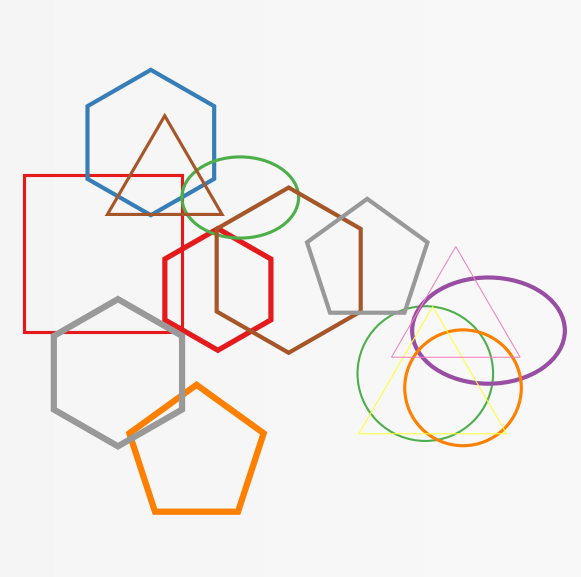[{"shape": "hexagon", "thickness": 2.5, "radius": 0.53, "center": [0.375, 0.498]}, {"shape": "square", "thickness": 1.5, "radius": 0.68, "center": [0.177, 0.56]}, {"shape": "hexagon", "thickness": 2, "radius": 0.63, "center": [0.259, 0.752]}, {"shape": "oval", "thickness": 1.5, "radius": 0.5, "center": [0.413, 0.657]}, {"shape": "circle", "thickness": 1, "radius": 0.58, "center": [0.732, 0.352]}, {"shape": "oval", "thickness": 2, "radius": 0.66, "center": [0.84, 0.427]}, {"shape": "pentagon", "thickness": 3, "radius": 0.61, "center": [0.338, 0.211]}, {"shape": "circle", "thickness": 1.5, "radius": 0.5, "center": [0.797, 0.328]}, {"shape": "triangle", "thickness": 0.5, "radius": 0.73, "center": [0.744, 0.321]}, {"shape": "hexagon", "thickness": 2, "radius": 0.72, "center": [0.497, 0.531]}, {"shape": "triangle", "thickness": 1.5, "radius": 0.57, "center": [0.283, 0.685]}, {"shape": "triangle", "thickness": 0.5, "radius": 0.64, "center": [0.784, 0.444]}, {"shape": "pentagon", "thickness": 2, "radius": 0.55, "center": [0.632, 0.546]}, {"shape": "hexagon", "thickness": 3, "radius": 0.64, "center": [0.203, 0.354]}]